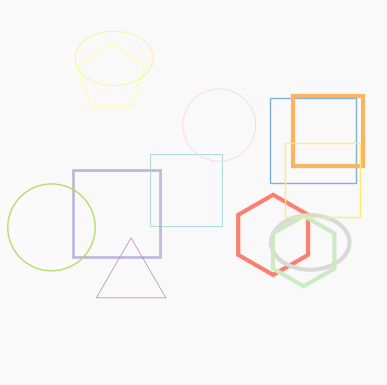[{"shape": "square", "thickness": 0.5, "radius": 0.47, "center": [0.479, 0.506]}, {"shape": "pentagon", "thickness": 1, "radius": 0.46, "center": [0.288, 0.798]}, {"shape": "square", "thickness": 2, "radius": 0.56, "center": [0.3, 0.446]}, {"shape": "hexagon", "thickness": 3, "radius": 0.52, "center": [0.705, 0.39]}, {"shape": "square", "thickness": 1, "radius": 0.56, "center": [0.807, 0.635]}, {"shape": "square", "thickness": 3, "radius": 0.45, "center": [0.846, 0.66]}, {"shape": "circle", "thickness": 1, "radius": 0.56, "center": [0.133, 0.409]}, {"shape": "circle", "thickness": 0.5, "radius": 0.47, "center": [0.566, 0.675]}, {"shape": "oval", "thickness": 3, "radius": 0.51, "center": [0.801, 0.37]}, {"shape": "triangle", "thickness": 0.5, "radius": 0.52, "center": [0.338, 0.278]}, {"shape": "hexagon", "thickness": 3, "radius": 0.46, "center": [0.784, 0.348]}, {"shape": "oval", "thickness": 0.5, "radius": 0.5, "center": [0.295, 0.848]}, {"shape": "square", "thickness": 1, "radius": 0.48, "center": [0.833, 0.533]}]